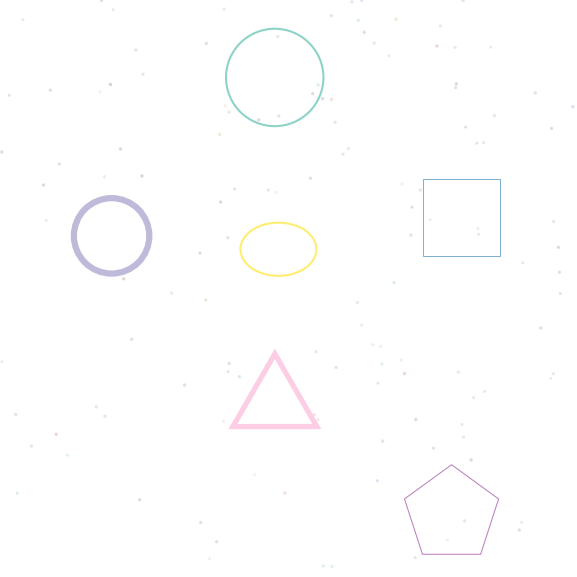[{"shape": "circle", "thickness": 1, "radius": 0.42, "center": [0.476, 0.865]}, {"shape": "circle", "thickness": 3, "radius": 0.33, "center": [0.193, 0.591]}, {"shape": "square", "thickness": 0.5, "radius": 0.33, "center": [0.799, 0.622]}, {"shape": "triangle", "thickness": 2.5, "radius": 0.42, "center": [0.476, 0.302]}, {"shape": "pentagon", "thickness": 0.5, "radius": 0.43, "center": [0.782, 0.109]}, {"shape": "oval", "thickness": 1, "radius": 0.33, "center": [0.482, 0.568]}]